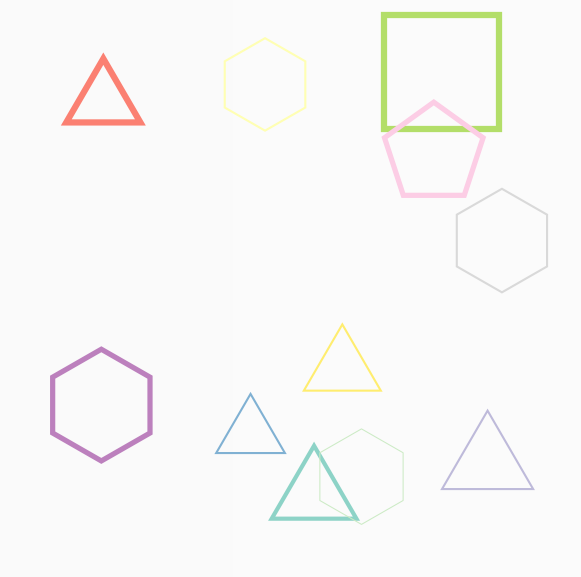[{"shape": "triangle", "thickness": 2, "radius": 0.42, "center": [0.54, 0.143]}, {"shape": "hexagon", "thickness": 1, "radius": 0.4, "center": [0.456, 0.853]}, {"shape": "triangle", "thickness": 1, "radius": 0.45, "center": [0.839, 0.198]}, {"shape": "triangle", "thickness": 3, "radius": 0.37, "center": [0.178, 0.824]}, {"shape": "triangle", "thickness": 1, "radius": 0.34, "center": [0.431, 0.249]}, {"shape": "square", "thickness": 3, "radius": 0.49, "center": [0.759, 0.874]}, {"shape": "pentagon", "thickness": 2.5, "radius": 0.45, "center": [0.746, 0.733]}, {"shape": "hexagon", "thickness": 1, "radius": 0.45, "center": [0.864, 0.583]}, {"shape": "hexagon", "thickness": 2.5, "radius": 0.48, "center": [0.174, 0.298]}, {"shape": "hexagon", "thickness": 0.5, "radius": 0.41, "center": [0.622, 0.174]}, {"shape": "triangle", "thickness": 1, "radius": 0.38, "center": [0.589, 0.361]}]